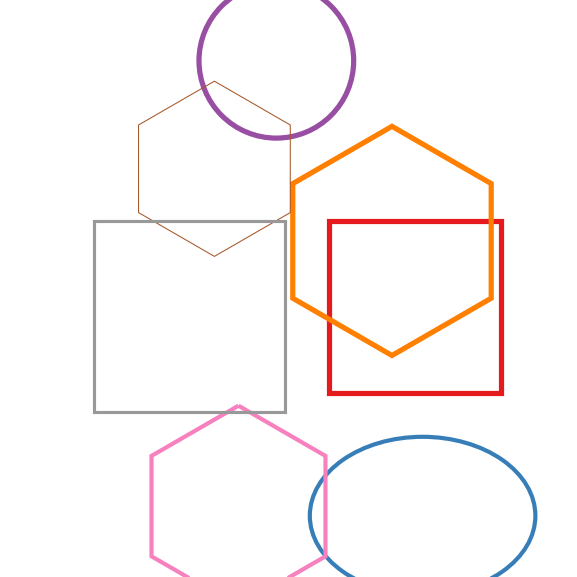[{"shape": "square", "thickness": 2.5, "radius": 0.74, "center": [0.718, 0.467]}, {"shape": "oval", "thickness": 2, "radius": 0.98, "center": [0.732, 0.106]}, {"shape": "circle", "thickness": 2.5, "radius": 0.67, "center": [0.478, 0.894]}, {"shape": "hexagon", "thickness": 2.5, "radius": 0.99, "center": [0.679, 0.582]}, {"shape": "hexagon", "thickness": 0.5, "radius": 0.76, "center": [0.371, 0.707]}, {"shape": "hexagon", "thickness": 2, "radius": 0.87, "center": [0.413, 0.123]}, {"shape": "square", "thickness": 1.5, "radius": 0.83, "center": [0.329, 0.451]}]